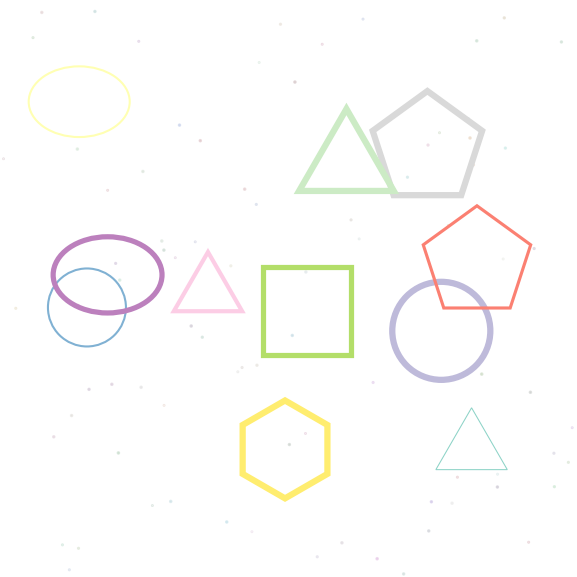[{"shape": "triangle", "thickness": 0.5, "radius": 0.36, "center": [0.817, 0.222]}, {"shape": "oval", "thickness": 1, "radius": 0.44, "center": [0.137, 0.823]}, {"shape": "circle", "thickness": 3, "radius": 0.42, "center": [0.764, 0.426]}, {"shape": "pentagon", "thickness": 1.5, "radius": 0.49, "center": [0.826, 0.545]}, {"shape": "circle", "thickness": 1, "radius": 0.34, "center": [0.151, 0.467]}, {"shape": "square", "thickness": 2.5, "radius": 0.38, "center": [0.532, 0.46]}, {"shape": "triangle", "thickness": 2, "radius": 0.34, "center": [0.36, 0.494]}, {"shape": "pentagon", "thickness": 3, "radius": 0.5, "center": [0.74, 0.742]}, {"shape": "oval", "thickness": 2.5, "radius": 0.47, "center": [0.186, 0.523]}, {"shape": "triangle", "thickness": 3, "radius": 0.47, "center": [0.6, 0.716]}, {"shape": "hexagon", "thickness": 3, "radius": 0.42, "center": [0.494, 0.221]}]